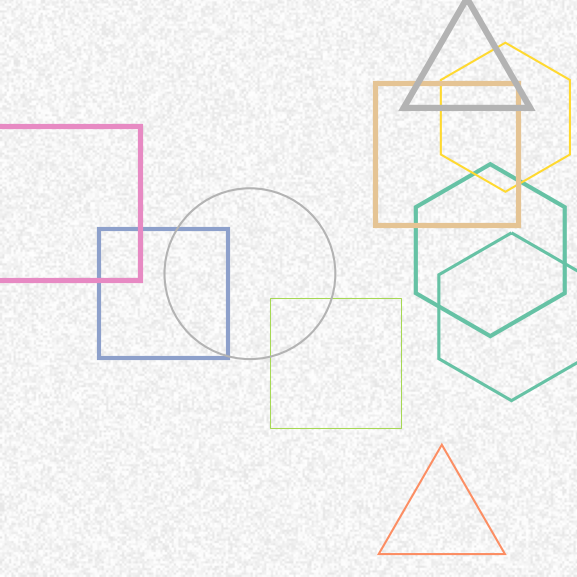[{"shape": "hexagon", "thickness": 1.5, "radius": 0.73, "center": [0.886, 0.451]}, {"shape": "hexagon", "thickness": 2, "radius": 0.74, "center": [0.849, 0.566]}, {"shape": "triangle", "thickness": 1, "radius": 0.63, "center": [0.765, 0.103]}, {"shape": "square", "thickness": 2, "radius": 0.56, "center": [0.283, 0.491]}, {"shape": "square", "thickness": 2.5, "radius": 0.67, "center": [0.109, 0.648]}, {"shape": "square", "thickness": 0.5, "radius": 0.57, "center": [0.581, 0.371]}, {"shape": "hexagon", "thickness": 1, "radius": 0.65, "center": [0.875, 0.796]}, {"shape": "square", "thickness": 2.5, "radius": 0.62, "center": [0.774, 0.732]}, {"shape": "triangle", "thickness": 3, "radius": 0.63, "center": [0.809, 0.876]}, {"shape": "circle", "thickness": 1, "radius": 0.74, "center": [0.433, 0.525]}]